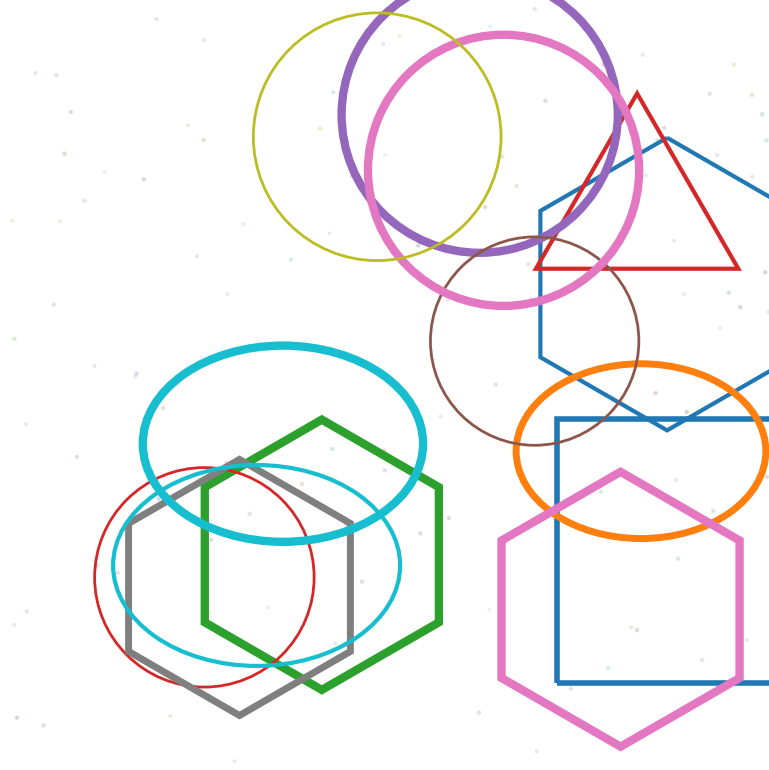[{"shape": "square", "thickness": 2, "radius": 0.86, "center": [0.894, 0.285]}, {"shape": "hexagon", "thickness": 1.5, "radius": 0.95, "center": [0.866, 0.631]}, {"shape": "oval", "thickness": 2.5, "radius": 0.81, "center": [0.832, 0.414]}, {"shape": "hexagon", "thickness": 3, "radius": 0.88, "center": [0.418, 0.28]}, {"shape": "circle", "thickness": 1, "radius": 0.71, "center": [0.265, 0.25]}, {"shape": "triangle", "thickness": 1.5, "radius": 0.76, "center": [0.827, 0.727]}, {"shape": "circle", "thickness": 3, "radius": 0.9, "center": [0.623, 0.851]}, {"shape": "circle", "thickness": 1, "radius": 0.68, "center": [0.694, 0.557]}, {"shape": "circle", "thickness": 3, "radius": 0.88, "center": [0.654, 0.779]}, {"shape": "hexagon", "thickness": 3, "radius": 0.89, "center": [0.806, 0.209]}, {"shape": "hexagon", "thickness": 2.5, "radius": 0.83, "center": [0.311, 0.237]}, {"shape": "circle", "thickness": 1, "radius": 0.8, "center": [0.49, 0.822]}, {"shape": "oval", "thickness": 3, "radius": 0.91, "center": [0.367, 0.424]}, {"shape": "oval", "thickness": 1.5, "radius": 0.93, "center": [0.333, 0.266]}]